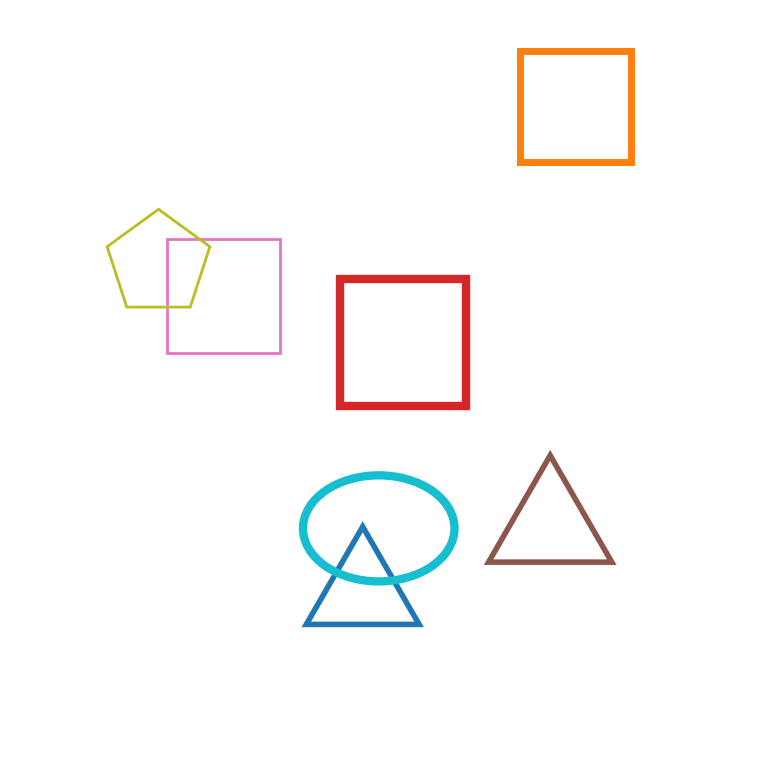[{"shape": "triangle", "thickness": 2, "radius": 0.42, "center": [0.471, 0.231]}, {"shape": "square", "thickness": 2.5, "radius": 0.36, "center": [0.747, 0.862]}, {"shape": "square", "thickness": 3, "radius": 0.41, "center": [0.523, 0.555]}, {"shape": "triangle", "thickness": 2, "radius": 0.46, "center": [0.715, 0.316]}, {"shape": "square", "thickness": 1, "radius": 0.37, "center": [0.29, 0.615]}, {"shape": "pentagon", "thickness": 1, "radius": 0.35, "center": [0.206, 0.658]}, {"shape": "oval", "thickness": 3, "radius": 0.49, "center": [0.492, 0.314]}]